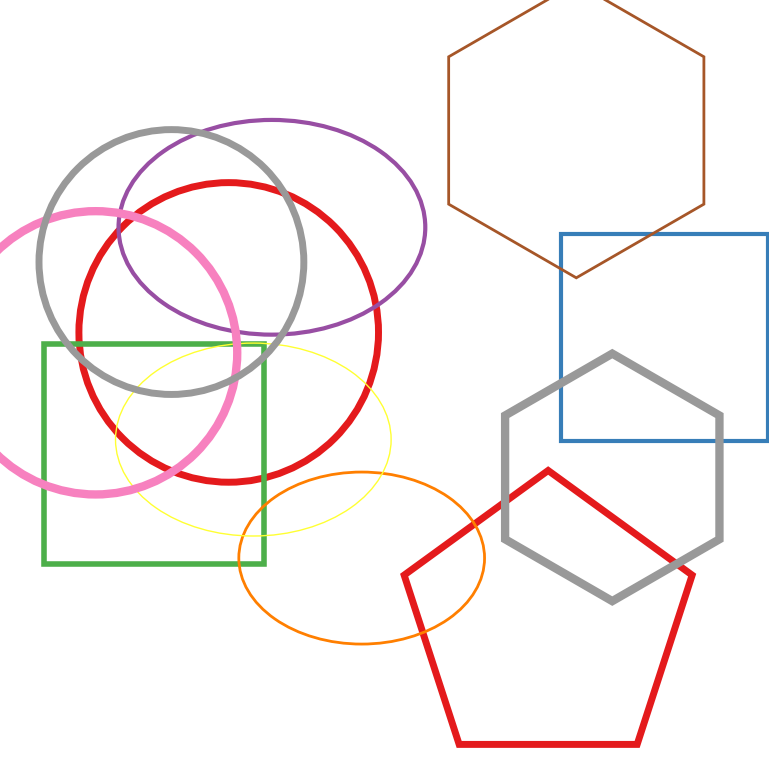[{"shape": "pentagon", "thickness": 2.5, "radius": 0.98, "center": [0.712, 0.192]}, {"shape": "circle", "thickness": 2.5, "radius": 0.97, "center": [0.297, 0.568]}, {"shape": "square", "thickness": 1.5, "radius": 0.67, "center": [0.863, 0.561]}, {"shape": "square", "thickness": 2, "radius": 0.71, "center": [0.201, 0.41]}, {"shape": "oval", "thickness": 1.5, "radius": 1.0, "center": [0.353, 0.705]}, {"shape": "oval", "thickness": 1, "radius": 0.8, "center": [0.47, 0.275]}, {"shape": "oval", "thickness": 0.5, "radius": 0.89, "center": [0.329, 0.429]}, {"shape": "hexagon", "thickness": 1, "radius": 0.96, "center": [0.748, 0.831]}, {"shape": "circle", "thickness": 3, "radius": 0.92, "center": [0.124, 0.542]}, {"shape": "circle", "thickness": 2.5, "radius": 0.86, "center": [0.223, 0.66]}, {"shape": "hexagon", "thickness": 3, "radius": 0.8, "center": [0.795, 0.38]}]